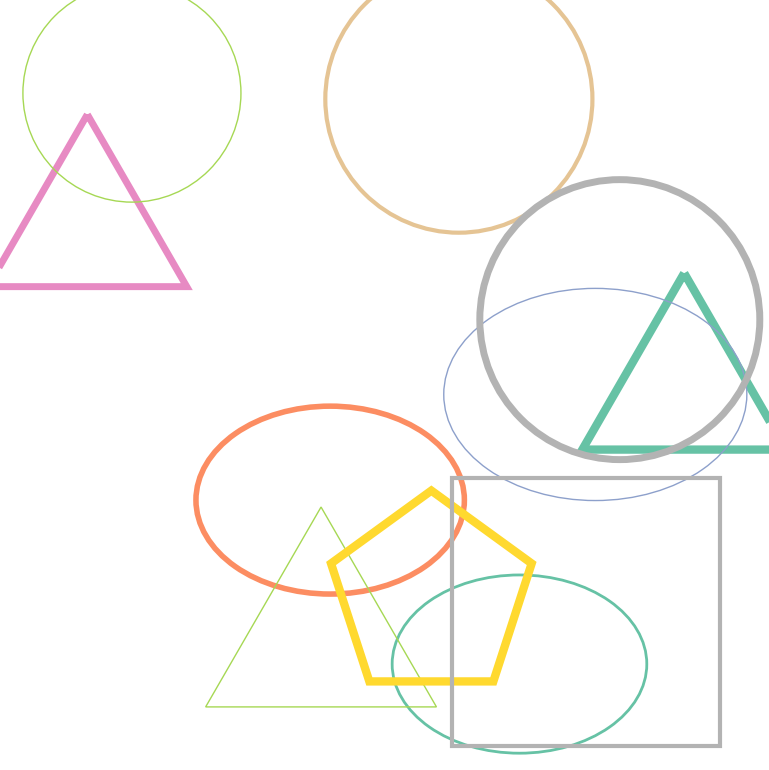[{"shape": "triangle", "thickness": 3, "radius": 0.76, "center": [0.889, 0.492]}, {"shape": "oval", "thickness": 1, "radius": 0.83, "center": [0.675, 0.138]}, {"shape": "oval", "thickness": 2, "radius": 0.87, "center": [0.429, 0.351]}, {"shape": "oval", "thickness": 0.5, "radius": 0.98, "center": [0.773, 0.488]}, {"shape": "triangle", "thickness": 2.5, "radius": 0.75, "center": [0.113, 0.702]}, {"shape": "circle", "thickness": 0.5, "radius": 0.71, "center": [0.171, 0.879]}, {"shape": "triangle", "thickness": 0.5, "radius": 0.87, "center": [0.417, 0.168]}, {"shape": "pentagon", "thickness": 3, "radius": 0.68, "center": [0.56, 0.226]}, {"shape": "circle", "thickness": 1.5, "radius": 0.87, "center": [0.596, 0.871]}, {"shape": "circle", "thickness": 2.5, "radius": 0.91, "center": [0.805, 0.585]}, {"shape": "square", "thickness": 1.5, "radius": 0.87, "center": [0.761, 0.205]}]